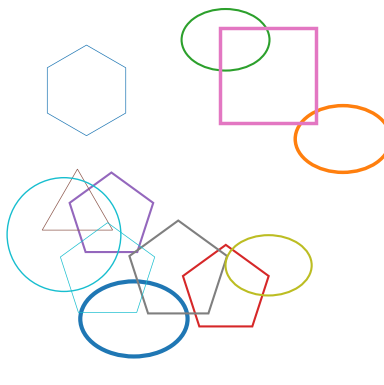[{"shape": "oval", "thickness": 3, "radius": 0.7, "center": [0.348, 0.172]}, {"shape": "hexagon", "thickness": 0.5, "radius": 0.59, "center": [0.225, 0.765]}, {"shape": "oval", "thickness": 2.5, "radius": 0.62, "center": [0.891, 0.639]}, {"shape": "oval", "thickness": 1.5, "radius": 0.57, "center": [0.586, 0.897]}, {"shape": "pentagon", "thickness": 1.5, "radius": 0.59, "center": [0.587, 0.247]}, {"shape": "pentagon", "thickness": 1.5, "radius": 0.57, "center": [0.289, 0.438]}, {"shape": "triangle", "thickness": 0.5, "radius": 0.53, "center": [0.201, 0.455]}, {"shape": "square", "thickness": 2.5, "radius": 0.62, "center": [0.696, 0.804]}, {"shape": "pentagon", "thickness": 1.5, "radius": 0.67, "center": [0.463, 0.294]}, {"shape": "oval", "thickness": 1.5, "radius": 0.56, "center": [0.698, 0.311]}, {"shape": "circle", "thickness": 1, "radius": 0.74, "center": [0.166, 0.391]}, {"shape": "pentagon", "thickness": 0.5, "radius": 0.64, "center": [0.279, 0.293]}]